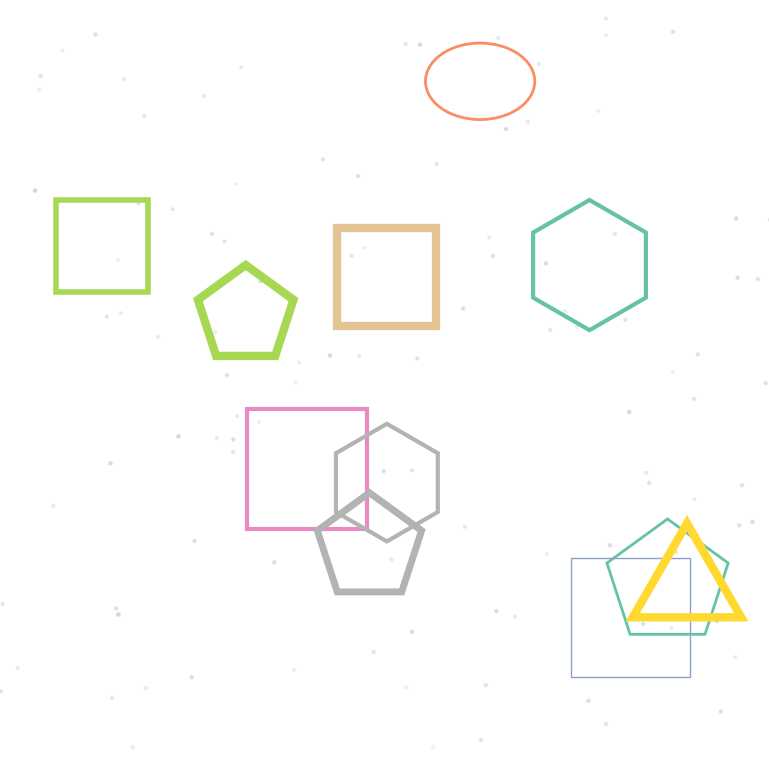[{"shape": "pentagon", "thickness": 1, "radius": 0.41, "center": [0.867, 0.243]}, {"shape": "hexagon", "thickness": 1.5, "radius": 0.42, "center": [0.766, 0.656]}, {"shape": "oval", "thickness": 1, "radius": 0.35, "center": [0.624, 0.894]}, {"shape": "square", "thickness": 0.5, "radius": 0.39, "center": [0.819, 0.199]}, {"shape": "square", "thickness": 1.5, "radius": 0.39, "center": [0.399, 0.391]}, {"shape": "pentagon", "thickness": 3, "radius": 0.33, "center": [0.319, 0.591]}, {"shape": "square", "thickness": 2, "radius": 0.3, "center": [0.132, 0.681]}, {"shape": "triangle", "thickness": 3, "radius": 0.41, "center": [0.892, 0.239]}, {"shape": "square", "thickness": 3, "radius": 0.32, "center": [0.502, 0.64]}, {"shape": "pentagon", "thickness": 2.5, "radius": 0.36, "center": [0.48, 0.289]}, {"shape": "hexagon", "thickness": 1.5, "radius": 0.38, "center": [0.502, 0.373]}]